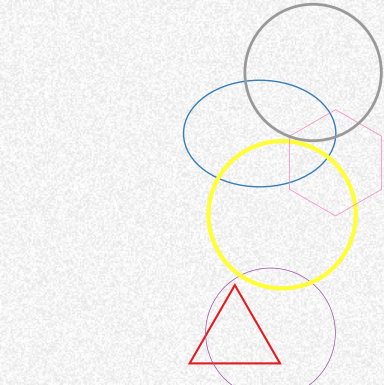[{"shape": "triangle", "thickness": 1.5, "radius": 0.68, "center": [0.61, 0.124]}, {"shape": "oval", "thickness": 1, "radius": 0.99, "center": [0.674, 0.653]}, {"shape": "circle", "thickness": 0.5, "radius": 0.84, "center": [0.703, 0.135]}, {"shape": "circle", "thickness": 3, "radius": 0.96, "center": [0.733, 0.442]}, {"shape": "hexagon", "thickness": 0.5, "radius": 0.69, "center": [0.872, 0.577]}, {"shape": "circle", "thickness": 2, "radius": 0.89, "center": [0.813, 0.812]}]